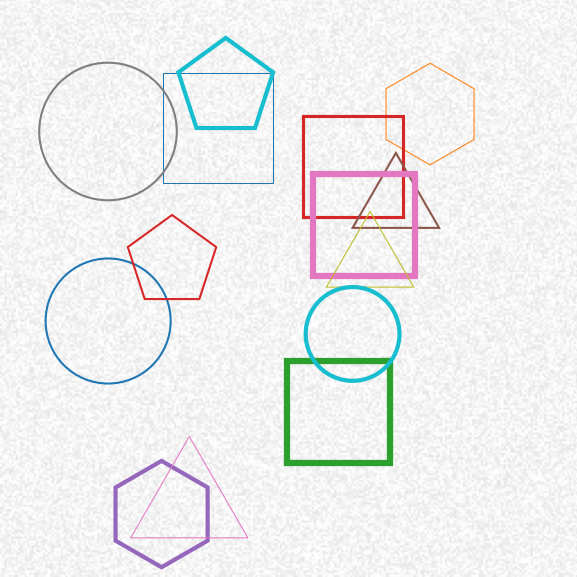[{"shape": "circle", "thickness": 1, "radius": 0.54, "center": [0.187, 0.443]}, {"shape": "square", "thickness": 0.5, "radius": 0.48, "center": [0.377, 0.778]}, {"shape": "hexagon", "thickness": 0.5, "radius": 0.44, "center": [0.745, 0.802]}, {"shape": "square", "thickness": 3, "radius": 0.44, "center": [0.586, 0.285]}, {"shape": "square", "thickness": 1.5, "radius": 0.44, "center": [0.611, 0.711]}, {"shape": "pentagon", "thickness": 1, "radius": 0.4, "center": [0.298, 0.546]}, {"shape": "hexagon", "thickness": 2, "radius": 0.46, "center": [0.28, 0.109]}, {"shape": "triangle", "thickness": 1, "radius": 0.43, "center": [0.685, 0.648]}, {"shape": "square", "thickness": 3, "radius": 0.44, "center": [0.631, 0.609]}, {"shape": "triangle", "thickness": 0.5, "radius": 0.59, "center": [0.328, 0.126]}, {"shape": "circle", "thickness": 1, "radius": 0.6, "center": [0.187, 0.771]}, {"shape": "triangle", "thickness": 0.5, "radius": 0.44, "center": [0.641, 0.546]}, {"shape": "pentagon", "thickness": 2, "radius": 0.43, "center": [0.391, 0.847]}, {"shape": "circle", "thickness": 2, "radius": 0.41, "center": [0.611, 0.421]}]